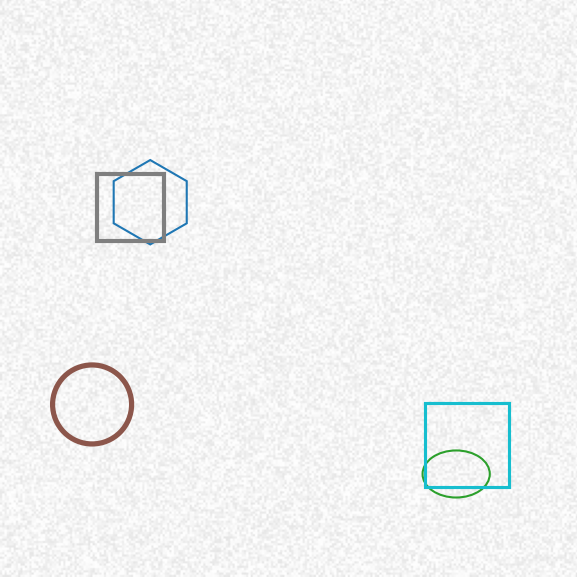[{"shape": "hexagon", "thickness": 1, "radius": 0.37, "center": [0.26, 0.649]}, {"shape": "oval", "thickness": 1, "radius": 0.29, "center": [0.79, 0.178]}, {"shape": "circle", "thickness": 2.5, "radius": 0.34, "center": [0.159, 0.299]}, {"shape": "square", "thickness": 2, "radius": 0.29, "center": [0.226, 0.639]}, {"shape": "square", "thickness": 1.5, "radius": 0.36, "center": [0.809, 0.228]}]